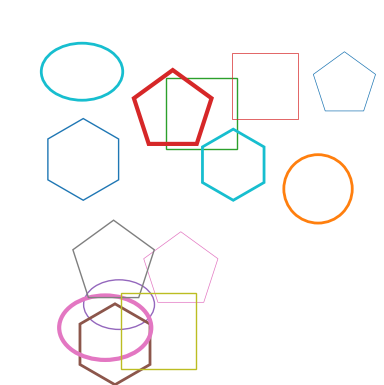[{"shape": "pentagon", "thickness": 0.5, "radius": 0.42, "center": [0.895, 0.781]}, {"shape": "hexagon", "thickness": 1, "radius": 0.53, "center": [0.216, 0.586]}, {"shape": "circle", "thickness": 2, "radius": 0.44, "center": [0.826, 0.509]}, {"shape": "square", "thickness": 1, "radius": 0.46, "center": [0.523, 0.705]}, {"shape": "square", "thickness": 0.5, "radius": 0.43, "center": [0.687, 0.777]}, {"shape": "pentagon", "thickness": 3, "radius": 0.53, "center": [0.449, 0.712]}, {"shape": "oval", "thickness": 1, "radius": 0.46, "center": [0.309, 0.209]}, {"shape": "hexagon", "thickness": 2, "radius": 0.53, "center": [0.299, 0.106]}, {"shape": "oval", "thickness": 3, "radius": 0.6, "center": [0.273, 0.149]}, {"shape": "pentagon", "thickness": 0.5, "radius": 0.51, "center": [0.47, 0.297]}, {"shape": "pentagon", "thickness": 1, "radius": 0.56, "center": [0.295, 0.317]}, {"shape": "square", "thickness": 1, "radius": 0.49, "center": [0.411, 0.14]}, {"shape": "oval", "thickness": 2, "radius": 0.53, "center": [0.213, 0.814]}, {"shape": "hexagon", "thickness": 2, "radius": 0.46, "center": [0.606, 0.572]}]